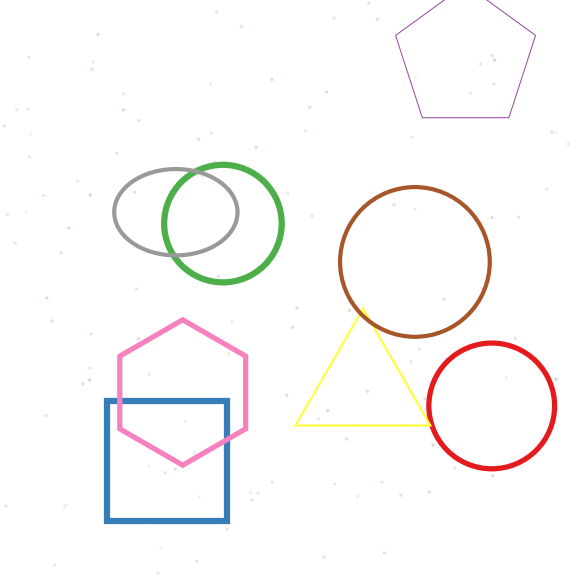[{"shape": "circle", "thickness": 2.5, "radius": 0.54, "center": [0.851, 0.296]}, {"shape": "square", "thickness": 3, "radius": 0.52, "center": [0.289, 0.201]}, {"shape": "circle", "thickness": 3, "radius": 0.51, "center": [0.386, 0.612]}, {"shape": "pentagon", "thickness": 0.5, "radius": 0.64, "center": [0.806, 0.898]}, {"shape": "triangle", "thickness": 1, "radius": 0.67, "center": [0.629, 0.33]}, {"shape": "circle", "thickness": 2, "radius": 0.65, "center": [0.718, 0.546]}, {"shape": "hexagon", "thickness": 2.5, "radius": 0.63, "center": [0.316, 0.319]}, {"shape": "oval", "thickness": 2, "radius": 0.53, "center": [0.305, 0.632]}]